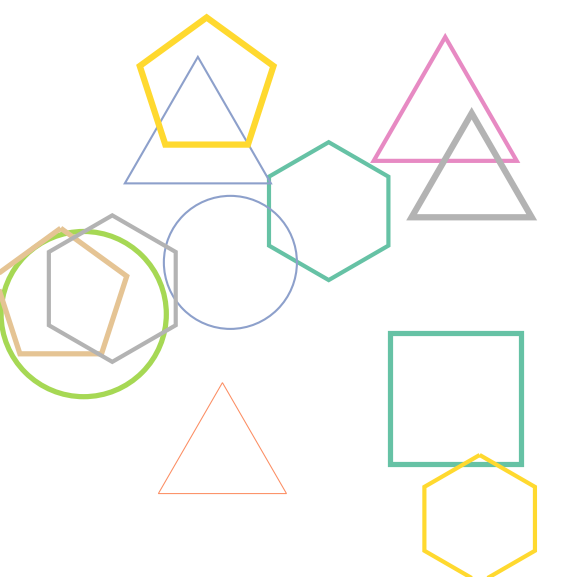[{"shape": "hexagon", "thickness": 2, "radius": 0.6, "center": [0.569, 0.634]}, {"shape": "square", "thickness": 2.5, "radius": 0.57, "center": [0.789, 0.309]}, {"shape": "triangle", "thickness": 0.5, "radius": 0.64, "center": [0.385, 0.208]}, {"shape": "circle", "thickness": 1, "radius": 0.58, "center": [0.399, 0.545]}, {"shape": "triangle", "thickness": 1, "radius": 0.73, "center": [0.343, 0.755]}, {"shape": "triangle", "thickness": 2, "radius": 0.71, "center": [0.771, 0.792]}, {"shape": "circle", "thickness": 2.5, "radius": 0.72, "center": [0.145, 0.455]}, {"shape": "hexagon", "thickness": 2, "radius": 0.55, "center": [0.831, 0.101]}, {"shape": "pentagon", "thickness": 3, "radius": 0.61, "center": [0.358, 0.847]}, {"shape": "pentagon", "thickness": 2.5, "radius": 0.6, "center": [0.105, 0.484]}, {"shape": "hexagon", "thickness": 2, "radius": 0.63, "center": [0.194, 0.499]}, {"shape": "triangle", "thickness": 3, "radius": 0.6, "center": [0.817, 0.683]}]